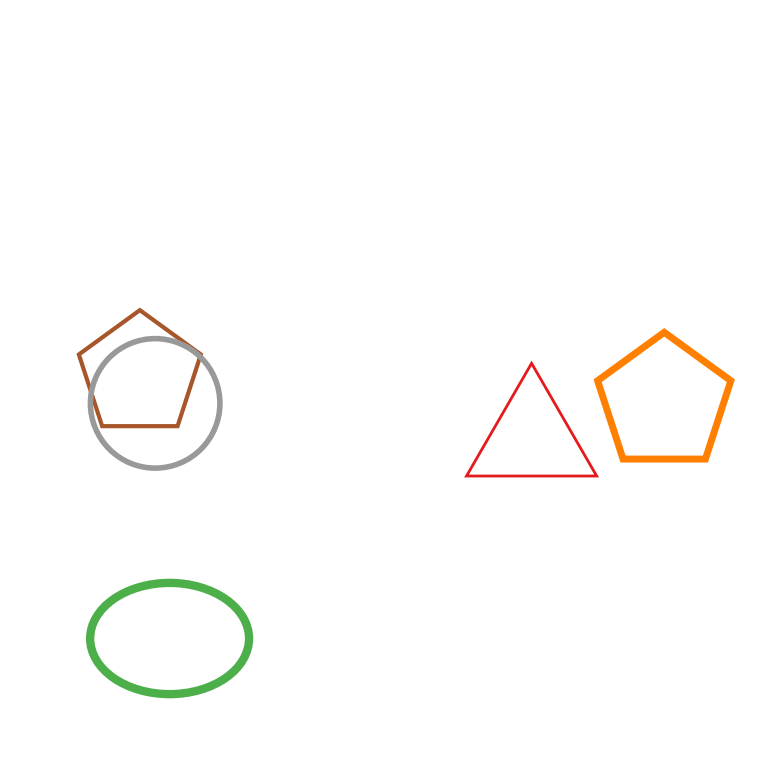[{"shape": "triangle", "thickness": 1, "radius": 0.49, "center": [0.69, 0.431]}, {"shape": "oval", "thickness": 3, "radius": 0.52, "center": [0.22, 0.171]}, {"shape": "pentagon", "thickness": 2.5, "radius": 0.45, "center": [0.863, 0.477]}, {"shape": "pentagon", "thickness": 1.5, "radius": 0.42, "center": [0.182, 0.514]}, {"shape": "circle", "thickness": 2, "radius": 0.42, "center": [0.202, 0.476]}]